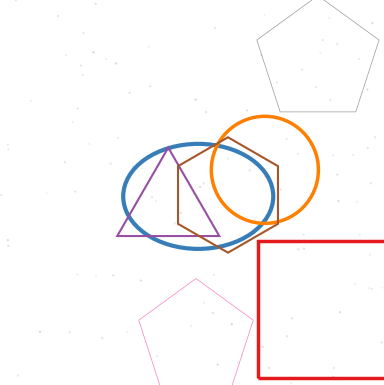[{"shape": "square", "thickness": 2.5, "radius": 0.89, "center": [0.849, 0.197]}, {"shape": "oval", "thickness": 3, "radius": 0.97, "center": [0.515, 0.49]}, {"shape": "triangle", "thickness": 1.5, "radius": 0.77, "center": [0.437, 0.463]}, {"shape": "circle", "thickness": 2.5, "radius": 0.7, "center": [0.688, 0.559]}, {"shape": "hexagon", "thickness": 1.5, "radius": 0.75, "center": [0.592, 0.494]}, {"shape": "pentagon", "thickness": 0.5, "radius": 0.78, "center": [0.509, 0.12]}, {"shape": "pentagon", "thickness": 0.5, "radius": 0.83, "center": [0.826, 0.844]}]